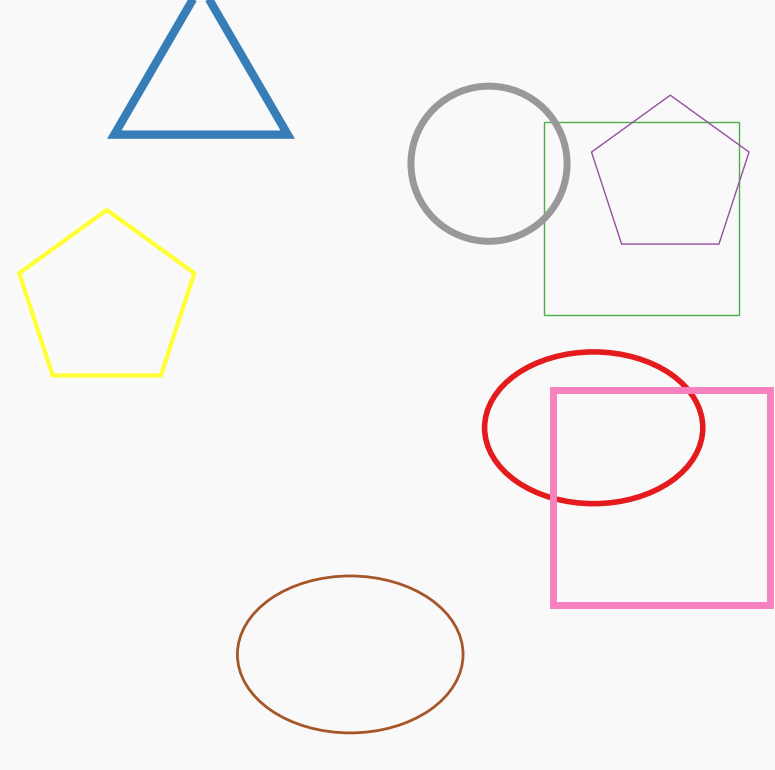[{"shape": "oval", "thickness": 2, "radius": 0.7, "center": [0.766, 0.444]}, {"shape": "triangle", "thickness": 3, "radius": 0.65, "center": [0.259, 0.89]}, {"shape": "square", "thickness": 0.5, "radius": 0.63, "center": [0.828, 0.717]}, {"shape": "pentagon", "thickness": 0.5, "radius": 0.53, "center": [0.865, 0.769]}, {"shape": "pentagon", "thickness": 1.5, "radius": 0.59, "center": [0.138, 0.609]}, {"shape": "oval", "thickness": 1, "radius": 0.73, "center": [0.452, 0.15]}, {"shape": "square", "thickness": 2.5, "radius": 0.7, "center": [0.854, 0.354]}, {"shape": "circle", "thickness": 2.5, "radius": 0.5, "center": [0.631, 0.787]}]